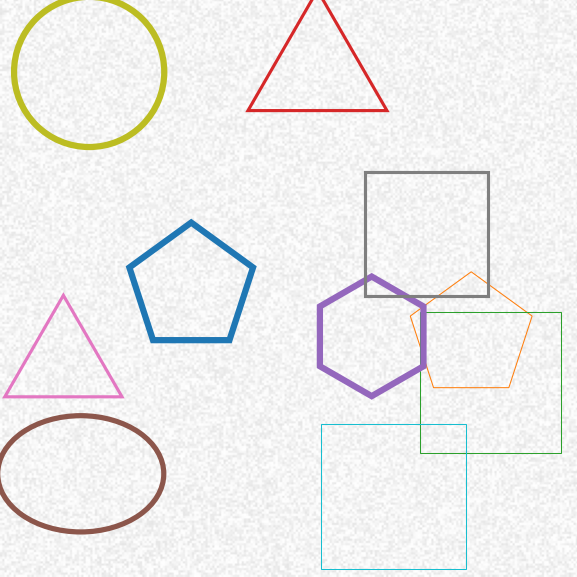[{"shape": "pentagon", "thickness": 3, "radius": 0.56, "center": [0.331, 0.501]}, {"shape": "pentagon", "thickness": 0.5, "radius": 0.55, "center": [0.816, 0.418]}, {"shape": "square", "thickness": 0.5, "radius": 0.61, "center": [0.849, 0.337]}, {"shape": "triangle", "thickness": 1.5, "radius": 0.69, "center": [0.55, 0.877]}, {"shape": "hexagon", "thickness": 3, "radius": 0.52, "center": [0.644, 0.417]}, {"shape": "oval", "thickness": 2.5, "radius": 0.72, "center": [0.14, 0.179]}, {"shape": "triangle", "thickness": 1.5, "radius": 0.59, "center": [0.11, 0.371]}, {"shape": "square", "thickness": 1.5, "radius": 0.54, "center": [0.739, 0.594]}, {"shape": "circle", "thickness": 3, "radius": 0.65, "center": [0.154, 0.875]}, {"shape": "square", "thickness": 0.5, "radius": 0.63, "center": [0.681, 0.14]}]